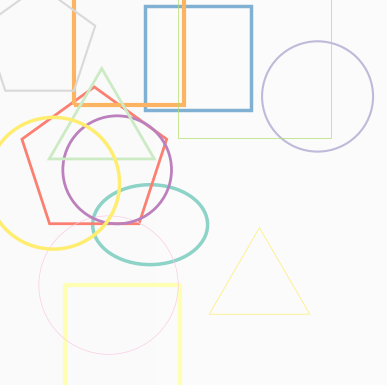[{"shape": "oval", "thickness": 2.5, "radius": 0.74, "center": [0.387, 0.416]}, {"shape": "square", "thickness": 3, "radius": 0.74, "center": [0.316, 0.113]}, {"shape": "circle", "thickness": 1.5, "radius": 0.72, "center": [0.82, 0.749]}, {"shape": "pentagon", "thickness": 2, "radius": 0.98, "center": [0.243, 0.578]}, {"shape": "square", "thickness": 2.5, "radius": 0.68, "center": [0.511, 0.85]}, {"shape": "square", "thickness": 3, "radius": 0.71, "center": [0.333, 0.87]}, {"shape": "square", "thickness": 0.5, "radius": 0.99, "center": [0.656, 0.84]}, {"shape": "circle", "thickness": 0.5, "radius": 0.9, "center": [0.28, 0.259]}, {"shape": "pentagon", "thickness": 1.5, "radius": 0.75, "center": [0.102, 0.886]}, {"shape": "circle", "thickness": 2, "radius": 0.7, "center": [0.302, 0.559]}, {"shape": "triangle", "thickness": 2, "radius": 0.78, "center": [0.263, 0.665]}, {"shape": "circle", "thickness": 2.5, "radius": 0.86, "center": [0.137, 0.524]}, {"shape": "triangle", "thickness": 0.5, "radius": 0.75, "center": [0.67, 0.259]}]